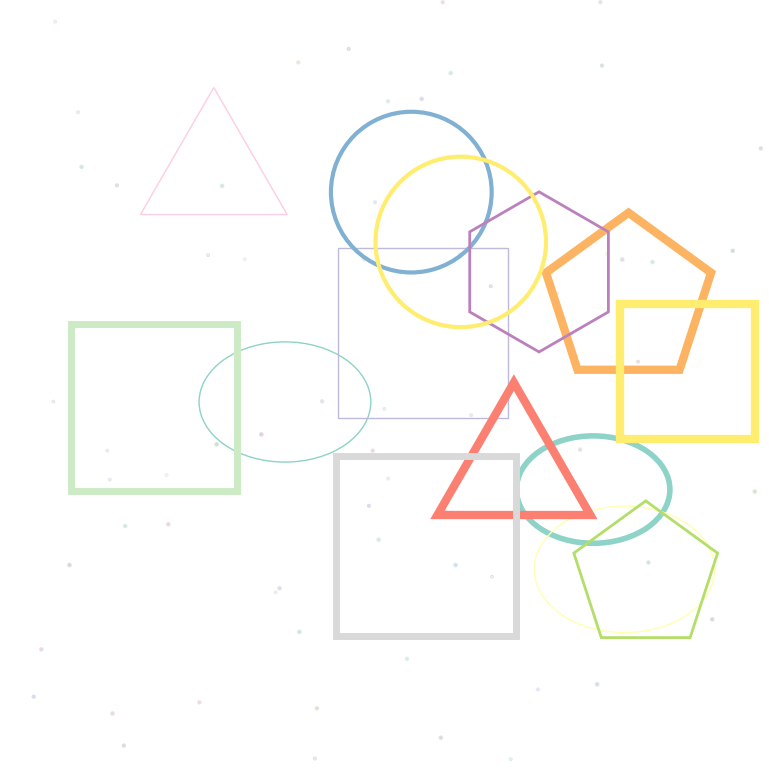[{"shape": "oval", "thickness": 2, "radius": 0.5, "center": [0.77, 0.364]}, {"shape": "oval", "thickness": 0.5, "radius": 0.56, "center": [0.37, 0.478]}, {"shape": "oval", "thickness": 0.5, "radius": 0.59, "center": [0.811, 0.261]}, {"shape": "square", "thickness": 0.5, "radius": 0.55, "center": [0.549, 0.567]}, {"shape": "triangle", "thickness": 3, "radius": 0.57, "center": [0.667, 0.388]}, {"shape": "circle", "thickness": 1.5, "radius": 0.52, "center": [0.534, 0.751]}, {"shape": "pentagon", "thickness": 3, "radius": 0.56, "center": [0.816, 0.611]}, {"shape": "pentagon", "thickness": 1, "radius": 0.49, "center": [0.839, 0.251]}, {"shape": "triangle", "thickness": 0.5, "radius": 0.55, "center": [0.278, 0.776]}, {"shape": "square", "thickness": 2.5, "radius": 0.58, "center": [0.553, 0.291]}, {"shape": "hexagon", "thickness": 1, "radius": 0.52, "center": [0.7, 0.647]}, {"shape": "square", "thickness": 2.5, "radius": 0.54, "center": [0.2, 0.471]}, {"shape": "square", "thickness": 3, "radius": 0.44, "center": [0.893, 0.518]}, {"shape": "circle", "thickness": 1.5, "radius": 0.55, "center": [0.598, 0.686]}]